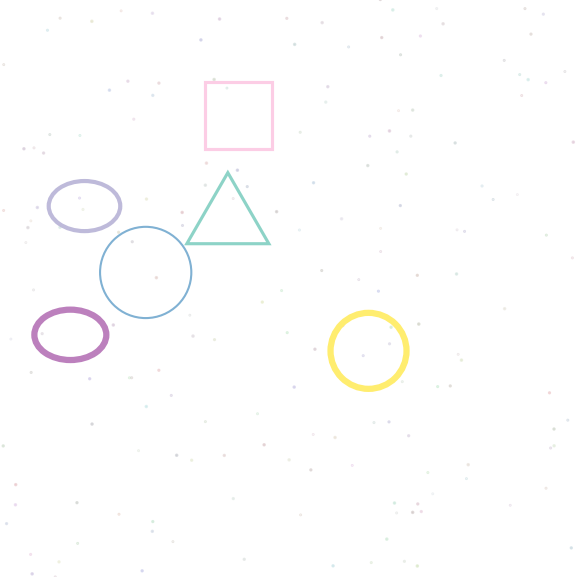[{"shape": "triangle", "thickness": 1.5, "radius": 0.41, "center": [0.395, 0.618]}, {"shape": "oval", "thickness": 2, "radius": 0.31, "center": [0.146, 0.642]}, {"shape": "circle", "thickness": 1, "radius": 0.4, "center": [0.252, 0.527]}, {"shape": "square", "thickness": 1.5, "radius": 0.29, "center": [0.413, 0.799]}, {"shape": "oval", "thickness": 3, "radius": 0.31, "center": [0.122, 0.419]}, {"shape": "circle", "thickness": 3, "radius": 0.33, "center": [0.638, 0.392]}]